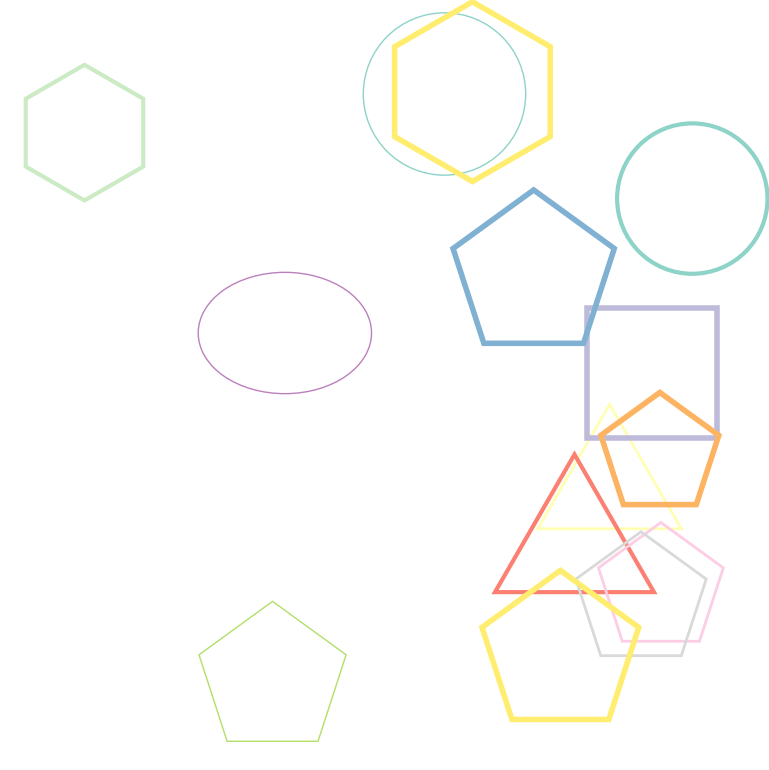[{"shape": "circle", "thickness": 0.5, "radius": 0.53, "center": [0.577, 0.878]}, {"shape": "circle", "thickness": 1.5, "radius": 0.49, "center": [0.899, 0.742]}, {"shape": "triangle", "thickness": 1, "radius": 0.54, "center": [0.792, 0.367]}, {"shape": "square", "thickness": 2, "radius": 0.42, "center": [0.847, 0.516]}, {"shape": "triangle", "thickness": 1.5, "radius": 0.6, "center": [0.746, 0.291]}, {"shape": "pentagon", "thickness": 2, "radius": 0.55, "center": [0.693, 0.643]}, {"shape": "pentagon", "thickness": 2, "radius": 0.4, "center": [0.857, 0.41]}, {"shape": "pentagon", "thickness": 0.5, "radius": 0.5, "center": [0.354, 0.119]}, {"shape": "pentagon", "thickness": 1, "radius": 0.43, "center": [0.858, 0.236]}, {"shape": "pentagon", "thickness": 1, "radius": 0.44, "center": [0.833, 0.22]}, {"shape": "oval", "thickness": 0.5, "radius": 0.56, "center": [0.37, 0.568]}, {"shape": "hexagon", "thickness": 1.5, "radius": 0.44, "center": [0.11, 0.828]}, {"shape": "hexagon", "thickness": 2, "radius": 0.58, "center": [0.614, 0.881]}, {"shape": "pentagon", "thickness": 2, "radius": 0.54, "center": [0.728, 0.152]}]